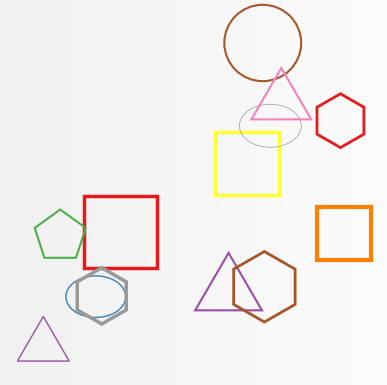[{"shape": "square", "thickness": 2.5, "radius": 0.47, "center": [0.311, 0.398]}, {"shape": "hexagon", "thickness": 2, "radius": 0.35, "center": [0.879, 0.687]}, {"shape": "oval", "thickness": 1, "radius": 0.39, "center": [0.247, 0.229]}, {"shape": "pentagon", "thickness": 1.5, "radius": 0.35, "center": [0.155, 0.386]}, {"shape": "triangle", "thickness": 1, "radius": 0.39, "center": [0.112, 0.101]}, {"shape": "triangle", "thickness": 1.5, "radius": 0.5, "center": [0.59, 0.244]}, {"shape": "square", "thickness": 3, "radius": 0.35, "center": [0.888, 0.393]}, {"shape": "square", "thickness": 2.5, "radius": 0.41, "center": [0.637, 0.576]}, {"shape": "circle", "thickness": 1.5, "radius": 0.5, "center": [0.678, 0.888]}, {"shape": "hexagon", "thickness": 2, "radius": 0.46, "center": [0.682, 0.255]}, {"shape": "triangle", "thickness": 1.5, "radius": 0.44, "center": [0.726, 0.734]}, {"shape": "hexagon", "thickness": 2.5, "radius": 0.37, "center": [0.263, 0.232]}, {"shape": "oval", "thickness": 0.5, "radius": 0.4, "center": [0.698, 0.673]}]